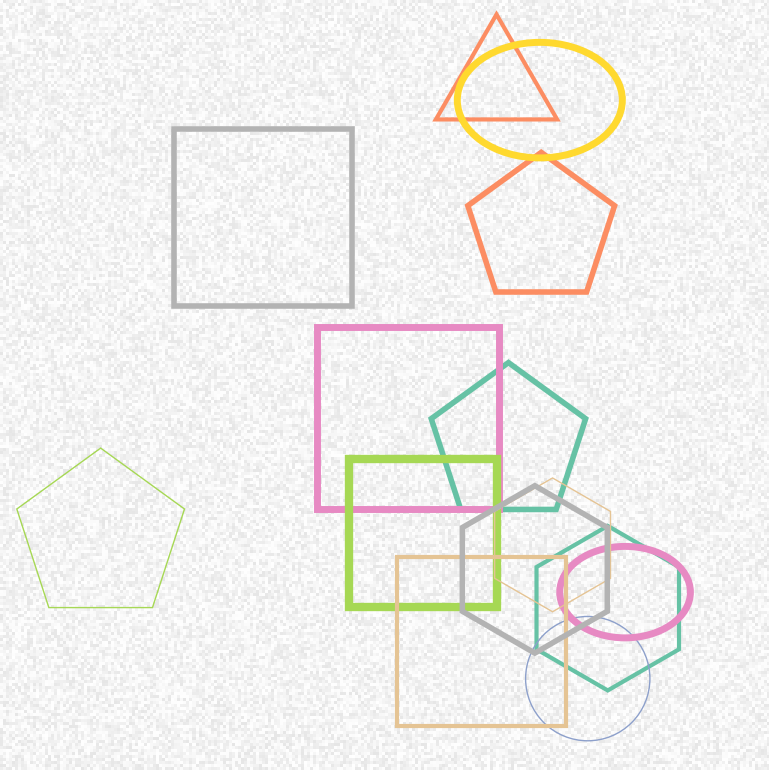[{"shape": "pentagon", "thickness": 2, "radius": 0.53, "center": [0.66, 0.424]}, {"shape": "hexagon", "thickness": 1.5, "radius": 0.53, "center": [0.789, 0.21]}, {"shape": "triangle", "thickness": 1.5, "radius": 0.45, "center": [0.645, 0.89]}, {"shape": "pentagon", "thickness": 2, "radius": 0.5, "center": [0.703, 0.702]}, {"shape": "circle", "thickness": 0.5, "radius": 0.4, "center": [0.763, 0.119]}, {"shape": "square", "thickness": 2.5, "radius": 0.59, "center": [0.53, 0.457]}, {"shape": "oval", "thickness": 2.5, "radius": 0.42, "center": [0.812, 0.231]}, {"shape": "pentagon", "thickness": 0.5, "radius": 0.57, "center": [0.131, 0.304]}, {"shape": "square", "thickness": 3, "radius": 0.48, "center": [0.55, 0.307]}, {"shape": "oval", "thickness": 2.5, "radius": 0.54, "center": [0.701, 0.87]}, {"shape": "square", "thickness": 1.5, "radius": 0.55, "center": [0.625, 0.166]}, {"shape": "hexagon", "thickness": 0.5, "radius": 0.43, "center": [0.718, 0.292]}, {"shape": "square", "thickness": 2, "radius": 0.58, "center": [0.342, 0.718]}, {"shape": "hexagon", "thickness": 2, "radius": 0.54, "center": [0.695, 0.261]}]